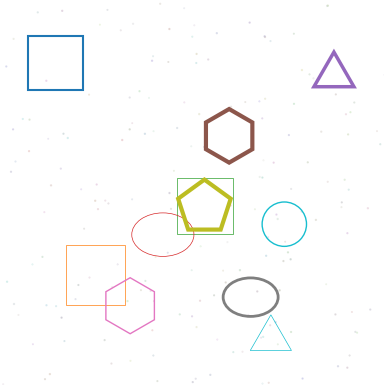[{"shape": "square", "thickness": 1.5, "radius": 0.35, "center": [0.145, 0.836]}, {"shape": "square", "thickness": 0.5, "radius": 0.39, "center": [0.248, 0.285]}, {"shape": "square", "thickness": 0.5, "radius": 0.36, "center": [0.532, 0.464]}, {"shape": "oval", "thickness": 0.5, "radius": 0.4, "center": [0.423, 0.391]}, {"shape": "triangle", "thickness": 2.5, "radius": 0.3, "center": [0.867, 0.805]}, {"shape": "hexagon", "thickness": 3, "radius": 0.35, "center": [0.595, 0.647]}, {"shape": "hexagon", "thickness": 1, "radius": 0.36, "center": [0.338, 0.206]}, {"shape": "oval", "thickness": 2, "radius": 0.36, "center": [0.651, 0.228]}, {"shape": "pentagon", "thickness": 3, "radius": 0.36, "center": [0.531, 0.462]}, {"shape": "circle", "thickness": 1, "radius": 0.29, "center": [0.738, 0.418]}, {"shape": "triangle", "thickness": 0.5, "radius": 0.31, "center": [0.704, 0.12]}]